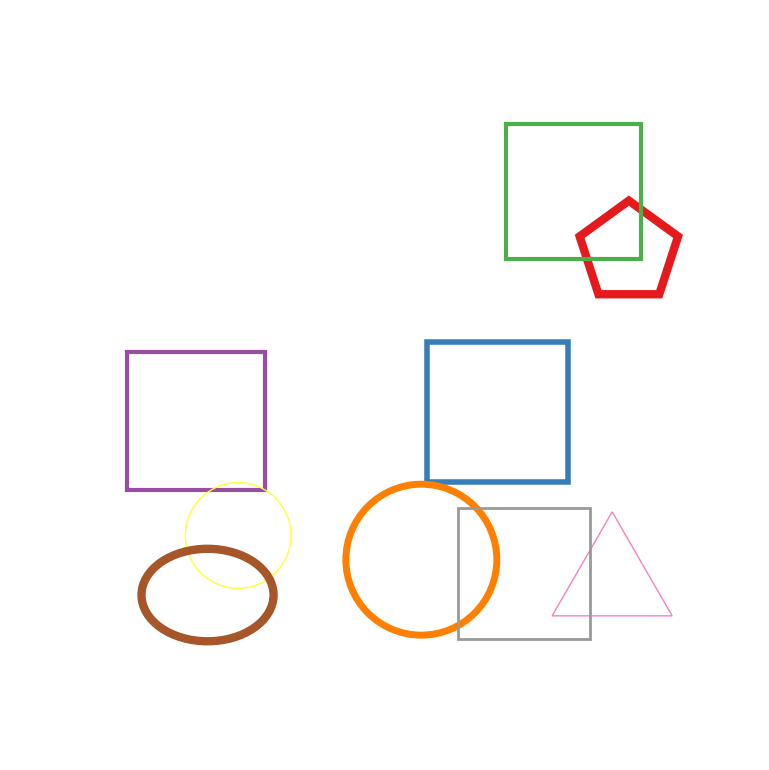[{"shape": "pentagon", "thickness": 3, "radius": 0.34, "center": [0.817, 0.672]}, {"shape": "square", "thickness": 2, "radius": 0.46, "center": [0.646, 0.465]}, {"shape": "square", "thickness": 1.5, "radius": 0.44, "center": [0.745, 0.751]}, {"shape": "square", "thickness": 1.5, "radius": 0.45, "center": [0.255, 0.453]}, {"shape": "circle", "thickness": 2.5, "radius": 0.49, "center": [0.547, 0.273]}, {"shape": "circle", "thickness": 0.5, "radius": 0.34, "center": [0.309, 0.305]}, {"shape": "oval", "thickness": 3, "radius": 0.43, "center": [0.27, 0.227]}, {"shape": "triangle", "thickness": 0.5, "radius": 0.45, "center": [0.795, 0.245]}, {"shape": "square", "thickness": 1, "radius": 0.43, "center": [0.681, 0.255]}]